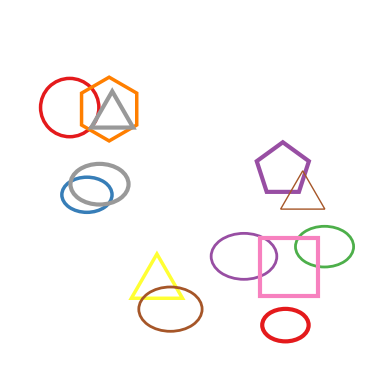[{"shape": "circle", "thickness": 2.5, "radius": 0.38, "center": [0.181, 0.721]}, {"shape": "oval", "thickness": 3, "radius": 0.3, "center": [0.741, 0.156]}, {"shape": "oval", "thickness": 2.5, "radius": 0.33, "center": [0.226, 0.494]}, {"shape": "oval", "thickness": 2, "radius": 0.38, "center": [0.843, 0.359]}, {"shape": "oval", "thickness": 2, "radius": 0.43, "center": [0.634, 0.334]}, {"shape": "pentagon", "thickness": 3, "radius": 0.36, "center": [0.735, 0.559]}, {"shape": "hexagon", "thickness": 2.5, "radius": 0.41, "center": [0.283, 0.717]}, {"shape": "triangle", "thickness": 2.5, "radius": 0.38, "center": [0.408, 0.264]}, {"shape": "triangle", "thickness": 1, "radius": 0.33, "center": [0.786, 0.49]}, {"shape": "oval", "thickness": 2, "radius": 0.41, "center": [0.443, 0.197]}, {"shape": "square", "thickness": 3, "radius": 0.38, "center": [0.751, 0.306]}, {"shape": "triangle", "thickness": 3, "radius": 0.31, "center": [0.292, 0.7]}, {"shape": "oval", "thickness": 3, "radius": 0.38, "center": [0.258, 0.522]}]